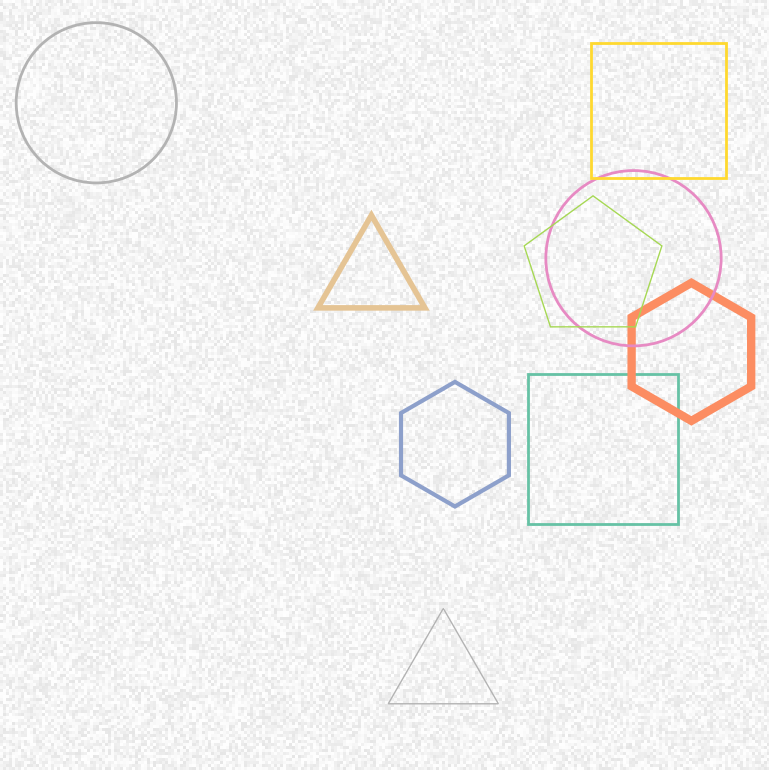[{"shape": "square", "thickness": 1, "radius": 0.49, "center": [0.784, 0.417]}, {"shape": "hexagon", "thickness": 3, "radius": 0.45, "center": [0.898, 0.543]}, {"shape": "hexagon", "thickness": 1.5, "radius": 0.4, "center": [0.591, 0.423]}, {"shape": "circle", "thickness": 1, "radius": 0.57, "center": [0.823, 0.665]}, {"shape": "pentagon", "thickness": 0.5, "radius": 0.47, "center": [0.77, 0.652]}, {"shape": "square", "thickness": 1, "radius": 0.44, "center": [0.856, 0.856]}, {"shape": "triangle", "thickness": 2, "radius": 0.4, "center": [0.482, 0.64]}, {"shape": "triangle", "thickness": 0.5, "radius": 0.41, "center": [0.576, 0.127]}, {"shape": "circle", "thickness": 1, "radius": 0.52, "center": [0.125, 0.867]}]